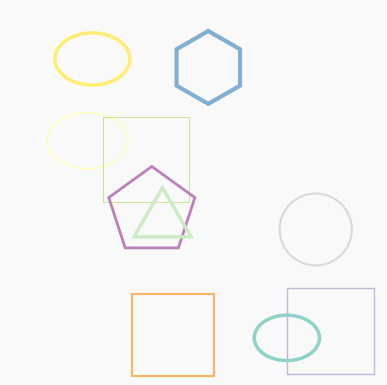[{"shape": "oval", "thickness": 2.5, "radius": 0.42, "center": [0.74, 0.122]}, {"shape": "oval", "thickness": 1, "radius": 0.52, "center": [0.226, 0.634]}, {"shape": "square", "thickness": 1, "radius": 0.56, "center": [0.853, 0.141]}, {"shape": "hexagon", "thickness": 3, "radius": 0.47, "center": [0.538, 0.825]}, {"shape": "square", "thickness": 1.5, "radius": 0.53, "center": [0.446, 0.13]}, {"shape": "square", "thickness": 0.5, "radius": 0.55, "center": [0.377, 0.585]}, {"shape": "circle", "thickness": 1.5, "radius": 0.47, "center": [0.815, 0.404]}, {"shape": "pentagon", "thickness": 2, "radius": 0.58, "center": [0.392, 0.451]}, {"shape": "triangle", "thickness": 2.5, "radius": 0.43, "center": [0.419, 0.427]}, {"shape": "oval", "thickness": 2.5, "radius": 0.48, "center": [0.238, 0.847]}]